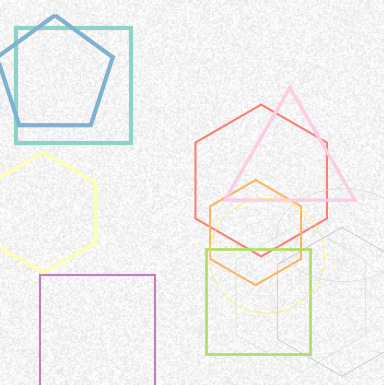[{"shape": "square", "thickness": 3, "radius": 0.75, "center": [0.19, 0.779]}, {"shape": "hexagon", "thickness": 2.5, "radius": 0.78, "center": [0.113, 0.448]}, {"shape": "hexagon", "thickness": 0.5, "radius": 0.97, "center": [0.888, 0.216]}, {"shape": "hexagon", "thickness": 1.5, "radius": 0.99, "center": [0.678, 0.531]}, {"shape": "pentagon", "thickness": 3, "radius": 0.79, "center": [0.143, 0.803]}, {"shape": "hexagon", "thickness": 1.5, "radius": 0.68, "center": [0.664, 0.396]}, {"shape": "square", "thickness": 2, "radius": 0.68, "center": [0.671, 0.217]}, {"shape": "triangle", "thickness": 2.5, "radius": 0.97, "center": [0.753, 0.578]}, {"shape": "oval", "thickness": 0.5, "radius": 0.86, "center": [0.891, 0.389]}, {"shape": "square", "thickness": 1.5, "radius": 0.75, "center": [0.253, 0.136]}, {"shape": "hexagon", "thickness": 0.5, "radius": 0.97, "center": [0.781, 0.227]}, {"shape": "circle", "thickness": 0.5, "radius": 0.75, "center": [0.694, 0.336]}]